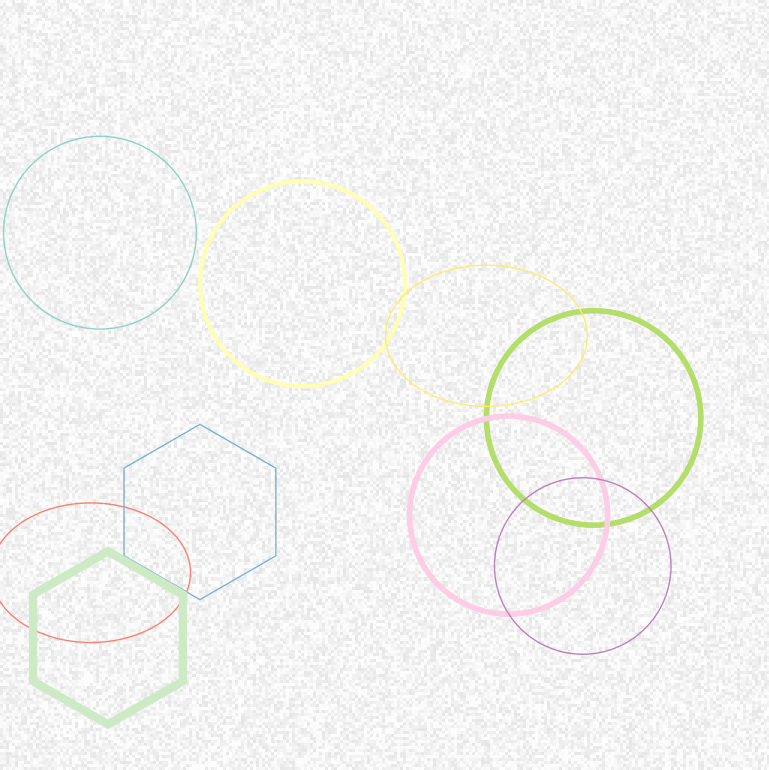[{"shape": "circle", "thickness": 0.5, "radius": 0.63, "center": [0.13, 0.698]}, {"shape": "circle", "thickness": 1.5, "radius": 0.67, "center": [0.393, 0.631]}, {"shape": "oval", "thickness": 0.5, "radius": 0.65, "center": [0.118, 0.256]}, {"shape": "hexagon", "thickness": 0.5, "radius": 0.57, "center": [0.26, 0.335]}, {"shape": "circle", "thickness": 2, "radius": 0.7, "center": [0.771, 0.457]}, {"shape": "circle", "thickness": 2, "radius": 0.64, "center": [0.661, 0.331]}, {"shape": "circle", "thickness": 0.5, "radius": 0.57, "center": [0.757, 0.265]}, {"shape": "hexagon", "thickness": 3, "radius": 0.56, "center": [0.14, 0.172]}, {"shape": "oval", "thickness": 0.5, "radius": 0.66, "center": [0.632, 0.564]}]